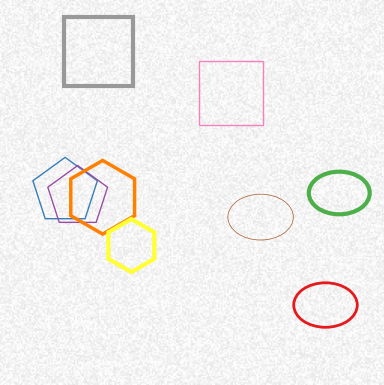[{"shape": "oval", "thickness": 2, "radius": 0.41, "center": [0.845, 0.208]}, {"shape": "pentagon", "thickness": 1, "radius": 0.44, "center": [0.169, 0.503]}, {"shape": "oval", "thickness": 3, "radius": 0.4, "center": [0.881, 0.499]}, {"shape": "pentagon", "thickness": 1, "radius": 0.41, "center": [0.202, 0.488]}, {"shape": "hexagon", "thickness": 2.5, "radius": 0.48, "center": [0.267, 0.488]}, {"shape": "hexagon", "thickness": 3, "radius": 0.34, "center": [0.341, 0.362]}, {"shape": "oval", "thickness": 0.5, "radius": 0.42, "center": [0.677, 0.436]}, {"shape": "square", "thickness": 1, "radius": 0.41, "center": [0.601, 0.759]}, {"shape": "square", "thickness": 3, "radius": 0.45, "center": [0.257, 0.866]}]